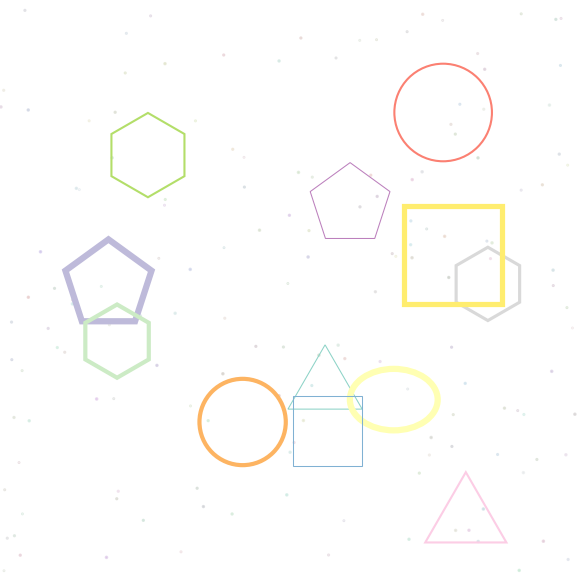[{"shape": "triangle", "thickness": 0.5, "radius": 0.37, "center": [0.563, 0.328]}, {"shape": "oval", "thickness": 3, "radius": 0.38, "center": [0.682, 0.307]}, {"shape": "pentagon", "thickness": 3, "radius": 0.39, "center": [0.188, 0.506]}, {"shape": "circle", "thickness": 1, "radius": 0.42, "center": [0.767, 0.804]}, {"shape": "square", "thickness": 0.5, "radius": 0.3, "center": [0.567, 0.253]}, {"shape": "circle", "thickness": 2, "radius": 0.37, "center": [0.42, 0.268]}, {"shape": "hexagon", "thickness": 1, "radius": 0.37, "center": [0.256, 0.731]}, {"shape": "triangle", "thickness": 1, "radius": 0.41, "center": [0.807, 0.1]}, {"shape": "hexagon", "thickness": 1.5, "radius": 0.32, "center": [0.845, 0.508]}, {"shape": "pentagon", "thickness": 0.5, "radius": 0.36, "center": [0.606, 0.645]}, {"shape": "hexagon", "thickness": 2, "radius": 0.32, "center": [0.203, 0.408]}, {"shape": "square", "thickness": 2.5, "radius": 0.42, "center": [0.785, 0.558]}]